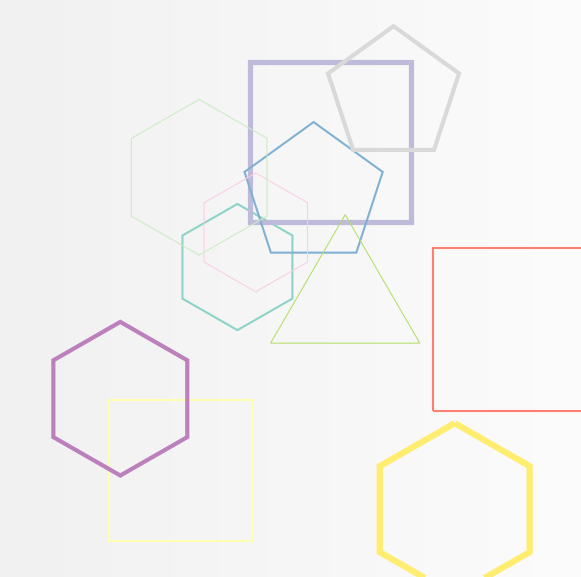[{"shape": "hexagon", "thickness": 1, "radius": 0.55, "center": [0.408, 0.537]}, {"shape": "square", "thickness": 1, "radius": 0.61, "center": [0.311, 0.184]}, {"shape": "square", "thickness": 2.5, "radius": 0.69, "center": [0.568, 0.754]}, {"shape": "square", "thickness": 1, "radius": 0.71, "center": [0.886, 0.428]}, {"shape": "pentagon", "thickness": 1, "radius": 0.62, "center": [0.54, 0.663]}, {"shape": "triangle", "thickness": 0.5, "radius": 0.74, "center": [0.594, 0.479]}, {"shape": "hexagon", "thickness": 0.5, "radius": 0.51, "center": [0.44, 0.597]}, {"shape": "pentagon", "thickness": 2, "radius": 0.59, "center": [0.677, 0.835]}, {"shape": "hexagon", "thickness": 2, "radius": 0.67, "center": [0.207, 0.309]}, {"shape": "hexagon", "thickness": 0.5, "radius": 0.67, "center": [0.343, 0.692]}, {"shape": "hexagon", "thickness": 3, "radius": 0.74, "center": [0.782, 0.117]}]